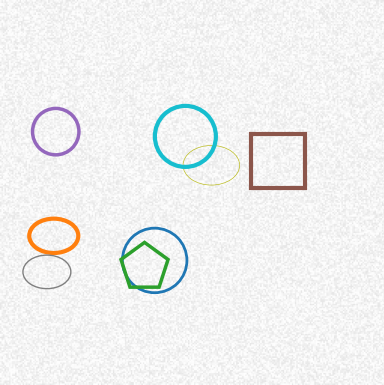[{"shape": "circle", "thickness": 2, "radius": 0.42, "center": [0.402, 0.324]}, {"shape": "oval", "thickness": 3, "radius": 0.32, "center": [0.14, 0.387]}, {"shape": "pentagon", "thickness": 2.5, "radius": 0.32, "center": [0.375, 0.306]}, {"shape": "circle", "thickness": 2.5, "radius": 0.3, "center": [0.145, 0.658]}, {"shape": "square", "thickness": 3, "radius": 0.35, "center": [0.723, 0.582]}, {"shape": "oval", "thickness": 1, "radius": 0.31, "center": [0.122, 0.294]}, {"shape": "oval", "thickness": 0.5, "radius": 0.37, "center": [0.549, 0.571]}, {"shape": "circle", "thickness": 3, "radius": 0.4, "center": [0.482, 0.646]}]